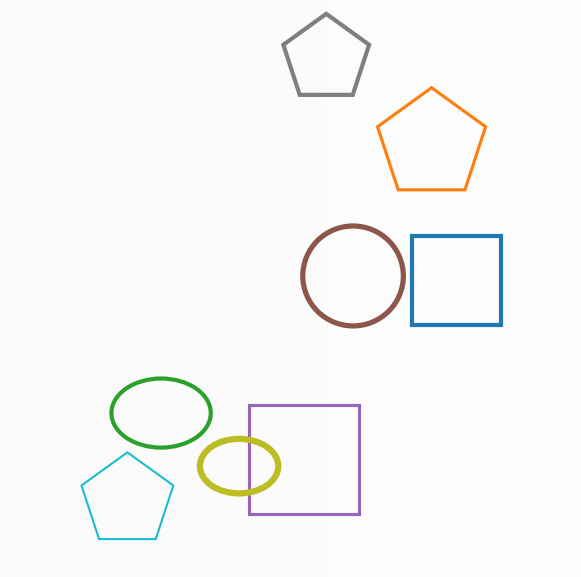[{"shape": "square", "thickness": 2, "radius": 0.38, "center": [0.785, 0.513]}, {"shape": "pentagon", "thickness": 1.5, "radius": 0.49, "center": [0.742, 0.749]}, {"shape": "oval", "thickness": 2, "radius": 0.43, "center": [0.277, 0.284]}, {"shape": "square", "thickness": 1.5, "radius": 0.47, "center": [0.524, 0.204]}, {"shape": "circle", "thickness": 2.5, "radius": 0.43, "center": [0.607, 0.521]}, {"shape": "pentagon", "thickness": 2, "radius": 0.39, "center": [0.561, 0.898]}, {"shape": "oval", "thickness": 3, "radius": 0.34, "center": [0.411, 0.192]}, {"shape": "pentagon", "thickness": 1, "radius": 0.42, "center": [0.219, 0.133]}]